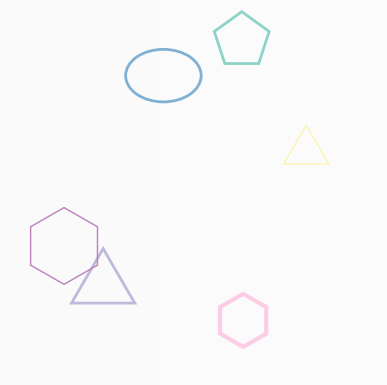[{"shape": "pentagon", "thickness": 2, "radius": 0.37, "center": [0.624, 0.895]}, {"shape": "triangle", "thickness": 2, "radius": 0.47, "center": [0.266, 0.26]}, {"shape": "oval", "thickness": 2, "radius": 0.49, "center": [0.422, 0.804]}, {"shape": "hexagon", "thickness": 3, "radius": 0.34, "center": [0.627, 0.168]}, {"shape": "hexagon", "thickness": 1, "radius": 0.5, "center": [0.165, 0.361]}, {"shape": "triangle", "thickness": 0.5, "radius": 0.34, "center": [0.79, 0.608]}]